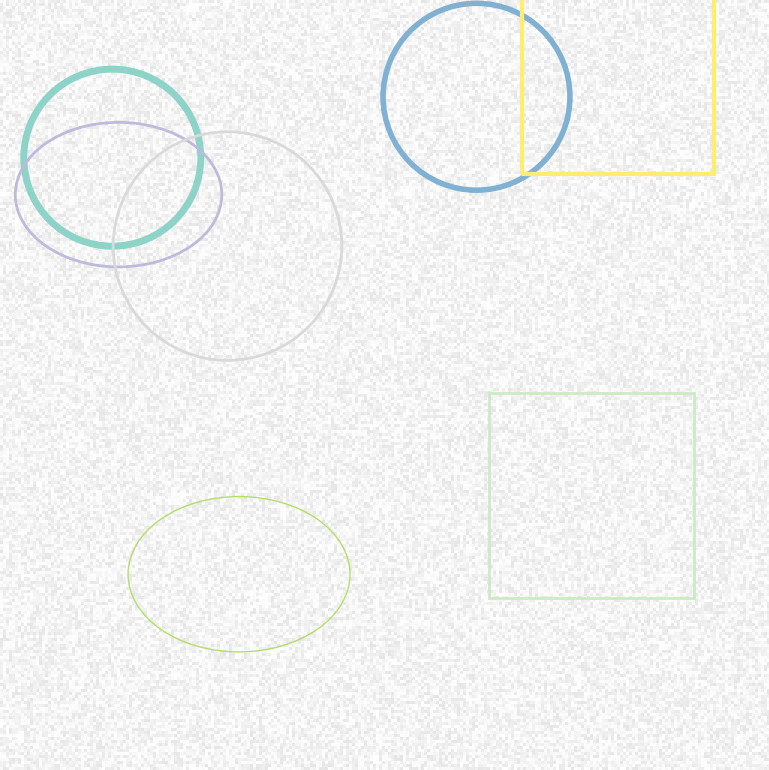[{"shape": "circle", "thickness": 2.5, "radius": 0.57, "center": [0.146, 0.795]}, {"shape": "oval", "thickness": 1, "radius": 0.67, "center": [0.154, 0.747]}, {"shape": "circle", "thickness": 2, "radius": 0.61, "center": [0.619, 0.874]}, {"shape": "oval", "thickness": 0.5, "radius": 0.72, "center": [0.31, 0.254]}, {"shape": "circle", "thickness": 1, "radius": 0.74, "center": [0.295, 0.68]}, {"shape": "square", "thickness": 1, "radius": 0.67, "center": [0.768, 0.357]}, {"shape": "square", "thickness": 1.5, "radius": 0.62, "center": [0.803, 0.899]}]